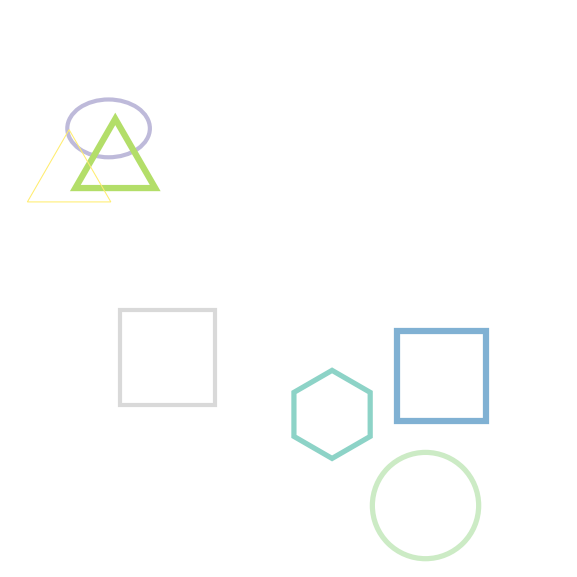[{"shape": "hexagon", "thickness": 2.5, "radius": 0.38, "center": [0.575, 0.282]}, {"shape": "oval", "thickness": 2, "radius": 0.36, "center": [0.188, 0.777]}, {"shape": "square", "thickness": 3, "radius": 0.39, "center": [0.765, 0.348]}, {"shape": "triangle", "thickness": 3, "radius": 0.4, "center": [0.2, 0.713]}, {"shape": "square", "thickness": 2, "radius": 0.41, "center": [0.29, 0.38]}, {"shape": "circle", "thickness": 2.5, "radius": 0.46, "center": [0.737, 0.124]}, {"shape": "triangle", "thickness": 0.5, "radius": 0.42, "center": [0.12, 0.691]}]